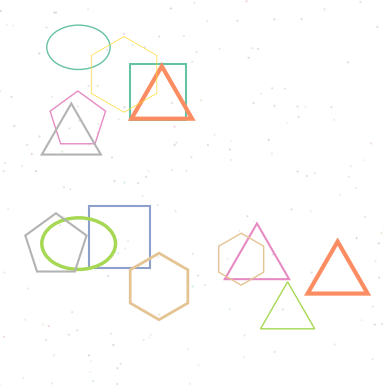[{"shape": "square", "thickness": 1.5, "radius": 0.36, "center": [0.411, 0.76]}, {"shape": "oval", "thickness": 1, "radius": 0.41, "center": [0.204, 0.877]}, {"shape": "triangle", "thickness": 3, "radius": 0.45, "center": [0.42, 0.737]}, {"shape": "triangle", "thickness": 3, "radius": 0.45, "center": [0.877, 0.282]}, {"shape": "square", "thickness": 1.5, "radius": 0.4, "center": [0.311, 0.384]}, {"shape": "triangle", "thickness": 1.5, "radius": 0.48, "center": [0.667, 0.323]}, {"shape": "pentagon", "thickness": 1, "radius": 0.38, "center": [0.202, 0.688]}, {"shape": "triangle", "thickness": 1, "radius": 0.41, "center": [0.747, 0.187]}, {"shape": "oval", "thickness": 2.5, "radius": 0.48, "center": [0.204, 0.367]}, {"shape": "hexagon", "thickness": 0.5, "radius": 0.49, "center": [0.322, 0.807]}, {"shape": "hexagon", "thickness": 1, "radius": 0.34, "center": [0.627, 0.327]}, {"shape": "hexagon", "thickness": 2, "radius": 0.43, "center": [0.413, 0.256]}, {"shape": "pentagon", "thickness": 1.5, "radius": 0.42, "center": [0.145, 0.362]}, {"shape": "triangle", "thickness": 1.5, "radius": 0.44, "center": [0.185, 0.643]}]